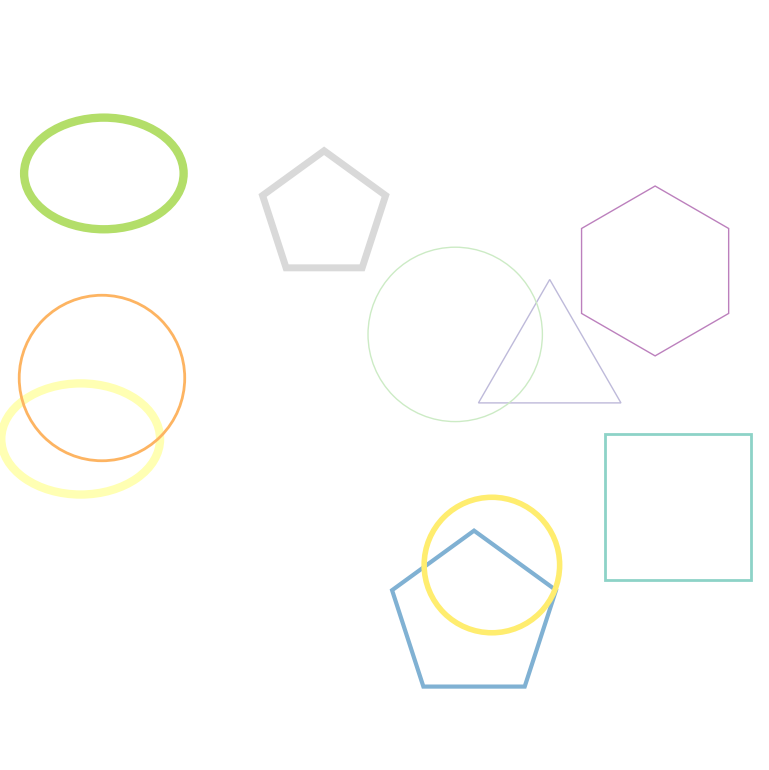[{"shape": "square", "thickness": 1, "radius": 0.47, "center": [0.881, 0.341]}, {"shape": "oval", "thickness": 3, "radius": 0.52, "center": [0.105, 0.43]}, {"shape": "triangle", "thickness": 0.5, "radius": 0.53, "center": [0.714, 0.53]}, {"shape": "pentagon", "thickness": 1.5, "radius": 0.56, "center": [0.616, 0.199]}, {"shape": "circle", "thickness": 1, "radius": 0.54, "center": [0.132, 0.509]}, {"shape": "oval", "thickness": 3, "radius": 0.52, "center": [0.135, 0.775]}, {"shape": "pentagon", "thickness": 2.5, "radius": 0.42, "center": [0.421, 0.72]}, {"shape": "hexagon", "thickness": 0.5, "radius": 0.55, "center": [0.851, 0.648]}, {"shape": "circle", "thickness": 0.5, "radius": 0.57, "center": [0.591, 0.566]}, {"shape": "circle", "thickness": 2, "radius": 0.44, "center": [0.639, 0.266]}]